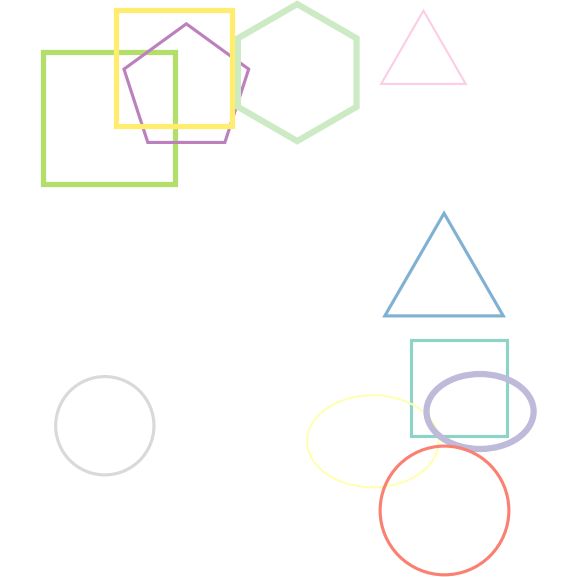[{"shape": "square", "thickness": 1.5, "radius": 0.42, "center": [0.795, 0.327]}, {"shape": "oval", "thickness": 1, "radius": 0.57, "center": [0.646, 0.235]}, {"shape": "oval", "thickness": 3, "radius": 0.46, "center": [0.831, 0.287]}, {"shape": "circle", "thickness": 1.5, "radius": 0.56, "center": [0.77, 0.115]}, {"shape": "triangle", "thickness": 1.5, "radius": 0.59, "center": [0.769, 0.511]}, {"shape": "square", "thickness": 2.5, "radius": 0.57, "center": [0.189, 0.795]}, {"shape": "triangle", "thickness": 1, "radius": 0.42, "center": [0.733, 0.896]}, {"shape": "circle", "thickness": 1.5, "radius": 0.43, "center": [0.181, 0.262]}, {"shape": "pentagon", "thickness": 1.5, "radius": 0.57, "center": [0.323, 0.844]}, {"shape": "hexagon", "thickness": 3, "radius": 0.59, "center": [0.515, 0.873]}, {"shape": "square", "thickness": 2.5, "radius": 0.5, "center": [0.302, 0.882]}]